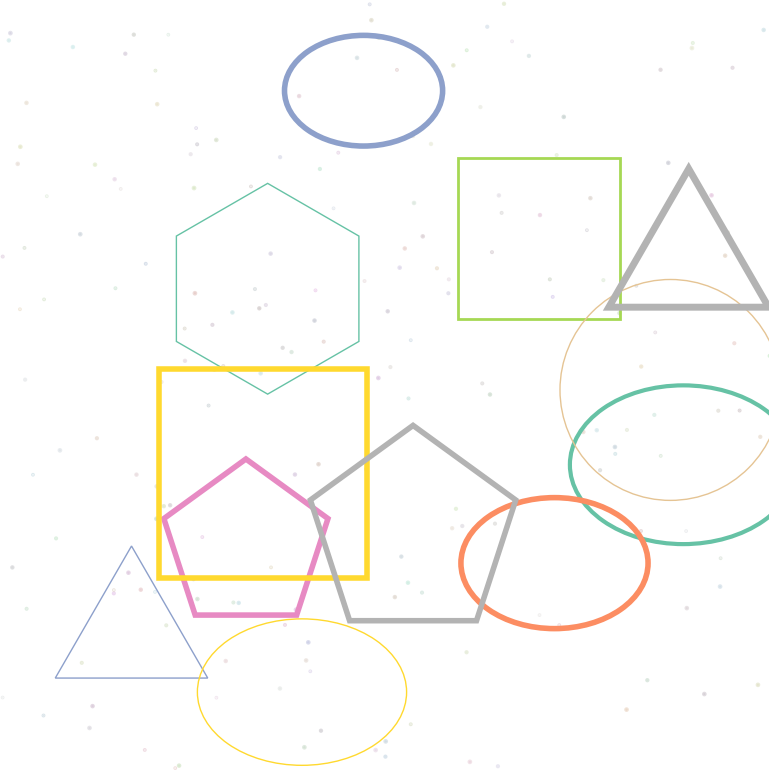[{"shape": "hexagon", "thickness": 0.5, "radius": 0.68, "center": [0.348, 0.625]}, {"shape": "oval", "thickness": 1.5, "radius": 0.74, "center": [0.887, 0.396]}, {"shape": "oval", "thickness": 2, "radius": 0.61, "center": [0.72, 0.269]}, {"shape": "oval", "thickness": 2, "radius": 0.51, "center": [0.472, 0.882]}, {"shape": "triangle", "thickness": 0.5, "radius": 0.57, "center": [0.171, 0.177]}, {"shape": "pentagon", "thickness": 2, "radius": 0.56, "center": [0.319, 0.292]}, {"shape": "square", "thickness": 1, "radius": 0.52, "center": [0.7, 0.691]}, {"shape": "oval", "thickness": 0.5, "radius": 0.68, "center": [0.392, 0.101]}, {"shape": "square", "thickness": 2, "radius": 0.68, "center": [0.342, 0.385]}, {"shape": "circle", "thickness": 0.5, "radius": 0.72, "center": [0.871, 0.494]}, {"shape": "triangle", "thickness": 2.5, "radius": 0.6, "center": [0.894, 0.661]}, {"shape": "pentagon", "thickness": 2, "radius": 0.7, "center": [0.536, 0.307]}]